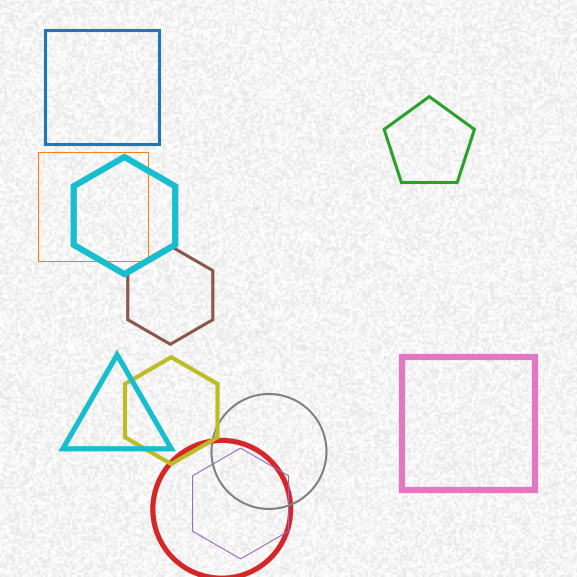[{"shape": "square", "thickness": 1.5, "radius": 0.49, "center": [0.177, 0.848]}, {"shape": "square", "thickness": 0.5, "radius": 0.48, "center": [0.161, 0.642]}, {"shape": "pentagon", "thickness": 1.5, "radius": 0.41, "center": [0.743, 0.75]}, {"shape": "circle", "thickness": 2.5, "radius": 0.6, "center": [0.384, 0.117]}, {"shape": "hexagon", "thickness": 0.5, "radius": 0.48, "center": [0.417, 0.127]}, {"shape": "hexagon", "thickness": 1.5, "radius": 0.43, "center": [0.295, 0.488]}, {"shape": "square", "thickness": 3, "radius": 0.58, "center": [0.811, 0.266]}, {"shape": "circle", "thickness": 1, "radius": 0.5, "center": [0.466, 0.217]}, {"shape": "hexagon", "thickness": 2, "radius": 0.46, "center": [0.297, 0.288]}, {"shape": "triangle", "thickness": 2.5, "radius": 0.54, "center": [0.203, 0.276]}, {"shape": "hexagon", "thickness": 3, "radius": 0.51, "center": [0.216, 0.626]}]